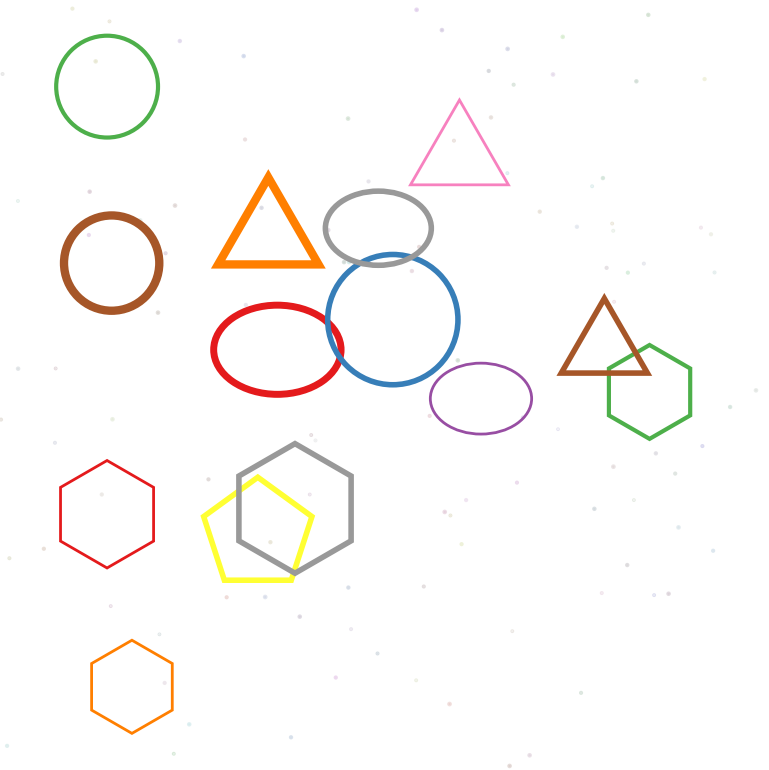[{"shape": "oval", "thickness": 2.5, "radius": 0.41, "center": [0.36, 0.546]}, {"shape": "hexagon", "thickness": 1, "radius": 0.35, "center": [0.139, 0.332]}, {"shape": "circle", "thickness": 2, "radius": 0.42, "center": [0.51, 0.585]}, {"shape": "circle", "thickness": 1.5, "radius": 0.33, "center": [0.139, 0.888]}, {"shape": "hexagon", "thickness": 1.5, "radius": 0.3, "center": [0.844, 0.491]}, {"shape": "oval", "thickness": 1, "radius": 0.33, "center": [0.625, 0.482]}, {"shape": "hexagon", "thickness": 1, "radius": 0.3, "center": [0.171, 0.108]}, {"shape": "triangle", "thickness": 3, "radius": 0.38, "center": [0.348, 0.694]}, {"shape": "pentagon", "thickness": 2, "radius": 0.37, "center": [0.335, 0.306]}, {"shape": "circle", "thickness": 3, "radius": 0.31, "center": [0.145, 0.658]}, {"shape": "triangle", "thickness": 2, "radius": 0.32, "center": [0.785, 0.548]}, {"shape": "triangle", "thickness": 1, "radius": 0.37, "center": [0.597, 0.797]}, {"shape": "hexagon", "thickness": 2, "radius": 0.42, "center": [0.383, 0.34]}, {"shape": "oval", "thickness": 2, "radius": 0.34, "center": [0.491, 0.704]}]